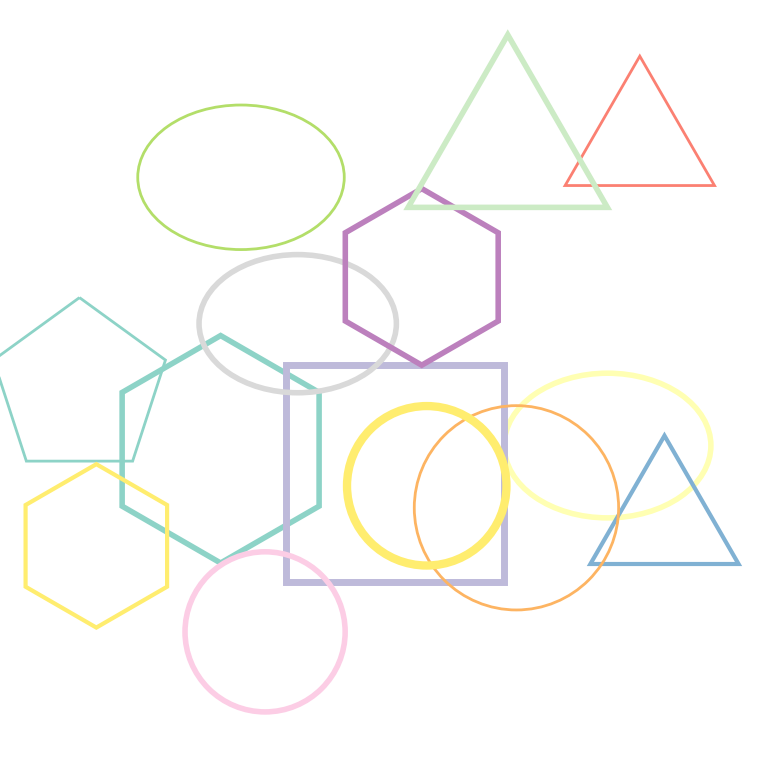[{"shape": "hexagon", "thickness": 2, "radius": 0.74, "center": [0.287, 0.417]}, {"shape": "pentagon", "thickness": 1, "radius": 0.59, "center": [0.103, 0.496]}, {"shape": "oval", "thickness": 2, "radius": 0.67, "center": [0.789, 0.421]}, {"shape": "square", "thickness": 2.5, "radius": 0.71, "center": [0.513, 0.385]}, {"shape": "triangle", "thickness": 1, "radius": 0.56, "center": [0.831, 0.815]}, {"shape": "triangle", "thickness": 1.5, "radius": 0.56, "center": [0.863, 0.323]}, {"shape": "circle", "thickness": 1, "radius": 0.66, "center": [0.671, 0.341]}, {"shape": "oval", "thickness": 1, "radius": 0.67, "center": [0.313, 0.77]}, {"shape": "circle", "thickness": 2, "radius": 0.52, "center": [0.344, 0.179]}, {"shape": "oval", "thickness": 2, "radius": 0.64, "center": [0.387, 0.58]}, {"shape": "hexagon", "thickness": 2, "radius": 0.57, "center": [0.548, 0.64]}, {"shape": "triangle", "thickness": 2, "radius": 0.75, "center": [0.659, 0.805]}, {"shape": "circle", "thickness": 3, "radius": 0.52, "center": [0.554, 0.369]}, {"shape": "hexagon", "thickness": 1.5, "radius": 0.53, "center": [0.125, 0.291]}]